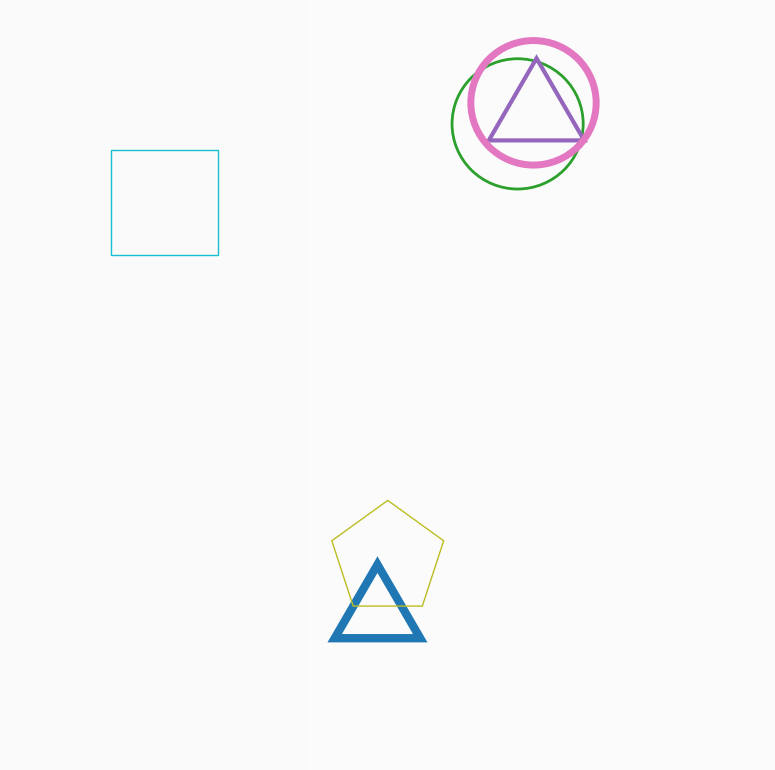[{"shape": "triangle", "thickness": 3, "radius": 0.32, "center": [0.487, 0.203]}, {"shape": "circle", "thickness": 1, "radius": 0.42, "center": [0.668, 0.839]}, {"shape": "triangle", "thickness": 1.5, "radius": 0.36, "center": [0.692, 0.853]}, {"shape": "circle", "thickness": 2.5, "radius": 0.4, "center": [0.688, 0.866]}, {"shape": "pentagon", "thickness": 0.5, "radius": 0.38, "center": [0.5, 0.274]}, {"shape": "square", "thickness": 0.5, "radius": 0.34, "center": [0.212, 0.737]}]